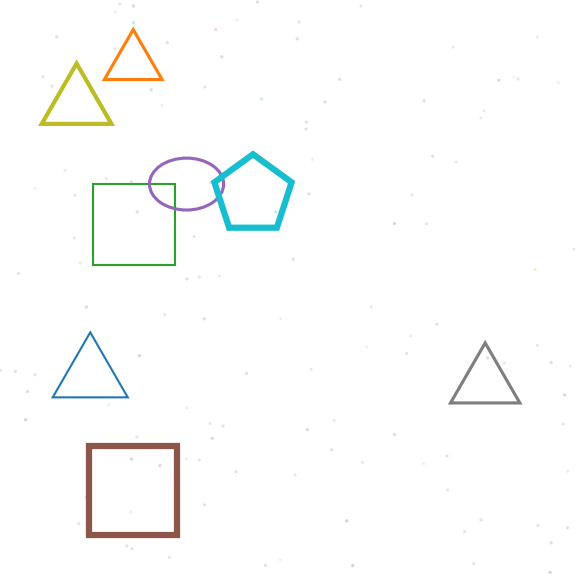[{"shape": "triangle", "thickness": 1, "radius": 0.38, "center": [0.156, 0.349]}, {"shape": "triangle", "thickness": 1.5, "radius": 0.29, "center": [0.231, 0.89]}, {"shape": "square", "thickness": 1, "radius": 0.35, "center": [0.232, 0.611]}, {"shape": "oval", "thickness": 1.5, "radius": 0.32, "center": [0.323, 0.68]}, {"shape": "square", "thickness": 3, "radius": 0.38, "center": [0.23, 0.149]}, {"shape": "triangle", "thickness": 1.5, "radius": 0.35, "center": [0.84, 0.336]}, {"shape": "triangle", "thickness": 2, "radius": 0.35, "center": [0.133, 0.819]}, {"shape": "pentagon", "thickness": 3, "radius": 0.35, "center": [0.438, 0.662]}]